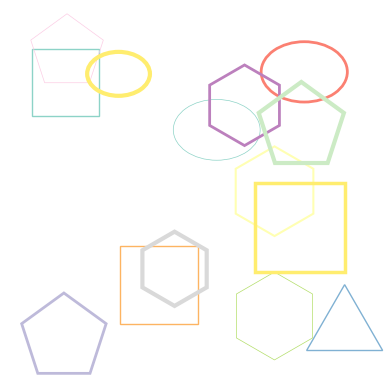[{"shape": "oval", "thickness": 0.5, "radius": 0.56, "center": [0.563, 0.663]}, {"shape": "square", "thickness": 1, "radius": 0.44, "center": [0.171, 0.785]}, {"shape": "hexagon", "thickness": 1.5, "radius": 0.58, "center": [0.713, 0.503]}, {"shape": "pentagon", "thickness": 2, "radius": 0.58, "center": [0.166, 0.124]}, {"shape": "oval", "thickness": 2, "radius": 0.56, "center": [0.79, 0.813]}, {"shape": "triangle", "thickness": 1, "radius": 0.57, "center": [0.895, 0.147]}, {"shape": "square", "thickness": 1, "radius": 0.51, "center": [0.413, 0.259]}, {"shape": "hexagon", "thickness": 0.5, "radius": 0.57, "center": [0.713, 0.179]}, {"shape": "pentagon", "thickness": 0.5, "radius": 0.5, "center": [0.174, 0.865]}, {"shape": "hexagon", "thickness": 3, "radius": 0.48, "center": [0.453, 0.302]}, {"shape": "hexagon", "thickness": 2, "radius": 0.52, "center": [0.635, 0.727]}, {"shape": "pentagon", "thickness": 3, "radius": 0.58, "center": [0.783, 0.671]}, {"shape": "oval", "thickness": 3, "radius": 0.41, "center": [0.308, 0.808]}, {"shape": "square", "thickness": 2.5, "radius": 0.58, "center": [0.779, 0.409]}]